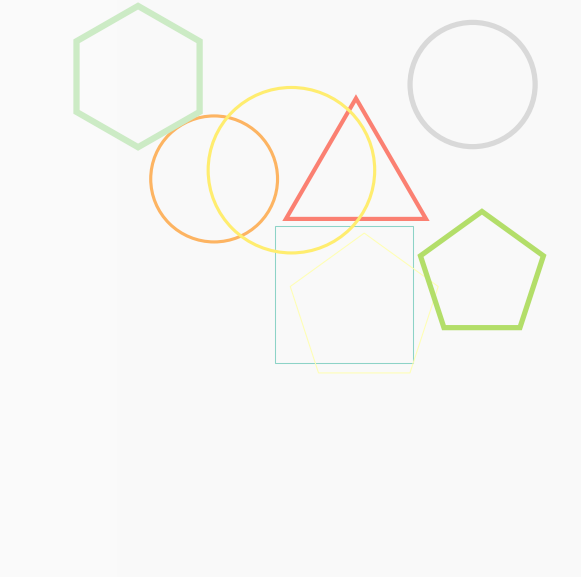[{"shape": "square", "thickness": 0.5, "radius": 0.59, "center": [0.592, 0.49]}, {"shape": "pentagon", "thickness": 0.5, "radius": 0.67, "center": [0.627, 0.462]}, {"shape": "triangle", "thickness": 2, "radius": 0.7, "center": [0.612, 0.69]}, {"shape": "circle", "thickness": 1.5, "radius": 0.55, "center": [0.368, 0.689]}, {"shape": "pentagon", "thickness": 2.5, "radius": 0.56, "center": [0.829, 0.522]}, {"shape": "circle", "thickness": 2.5, "radius": 0.54, "center": [0.813, 0.853]}, {"shape": "hexagon", "thickness": 3, "radius": 0.61, "center": [0.238, 0.867]}, {"shape": "circle", "thickness": 1.5, "radius": 0.72, "center": [0.501, 0.704]}]